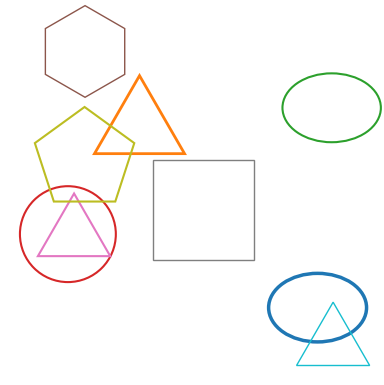[{"shape": "oval", "thickness": 2.5, "radius": 0.64, "center": [0.825, 0.201]}, {"shape": "triangle", "thickness": 2, "radius": 0.68, "center": [0.362, 0.668]}, {"shape": "oval", "thickness": 1.5, "radius": 0.64, "center": [0.861, 0.72]}, {"shape": "circle", "thickness": 1.5, "radius": 0.62, "center": [0.176, 0.392]}, {"shape": "hexagon", "thickness": 1, "radius": 0.59, "center": [0.221, 0.866]}, {"shape": "triangle", "thickness": 1.5, "radius": 0.54, "center": [0.192, 0.389]}, {"shape": "square", "thickness": 1, "radius": 0.65, "center": [0.529, 0.454]}, {"shape": "pentagon", "thickness": 1.5, "radius": 0.68, "center": [0.22, 0.586]}, {"shape": "triangle", "thickness": 1, "radius": 0.55, "center": [0.865, 0.105]}]